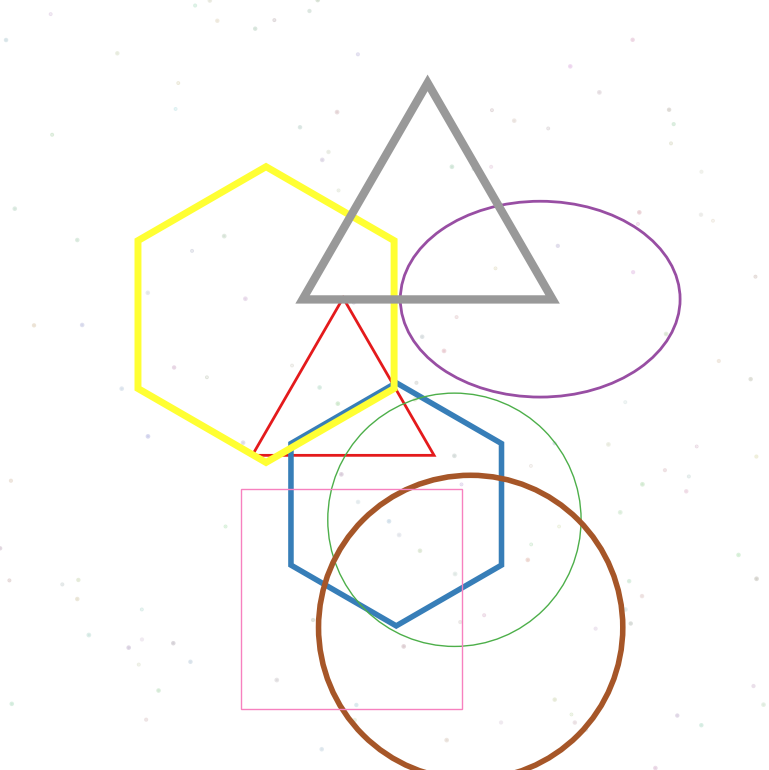[{"shape": "triangle", "thickness": 1, "radius": 0.68, "center": [0.446, 0.477]}, {"shape": "hexagon", "thickness": 2, "radius": 0.79, "center": [0.515, 0.345]}, {"shape": "circle", "thickness": 0.5, "radius": 0.82, "center": [0.59, 0.325]}, {"shape": "oval", "thickness": 1, "radius": 0.91, "center": [0.702, 0.611]}, {"shape": "hexagon", "thickness": 2.5, "radius": 0.96, "center": [0.346, 0.591]}, {"shape": "circle", "thickness": 2, "radius": 0.99, "center": [0.611, 0.185]}, {"shape": "square", "thickness": 0.5, "radius": 0.72, "center": [0.456, 0.222]}, {"shape": "triangle", "thickness": 3, "radius": 0.94, "center": [0.555, 0.705]}]